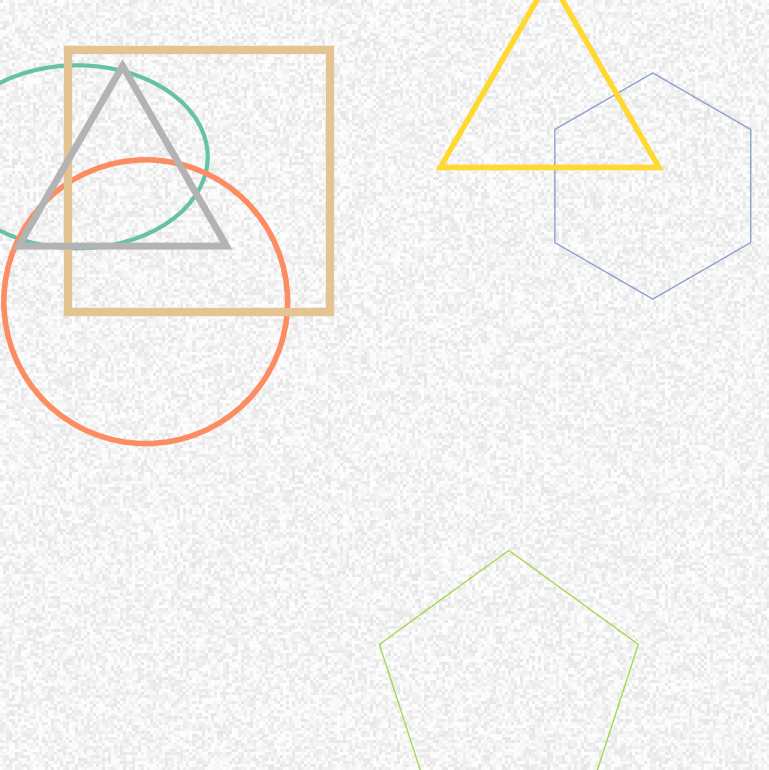[{"shape": "oval", "thickness": 1.5, "radius": 0.85, "center": [0.1, 0.796]}, {"shape": "circle", "thickness": 2, "radius": 0.92, "center": [0.189, 0.608]}, {"shape": "hexagon", "thickness": 0.5, "radius": 0.73, "center": [0.848, 0.758]}, {"shape": "pentagon", "thickness": 0.5, "radius": 0.88, "center": [0.661, 0.109]}, {"shape": "triangle", "thickness": 2, "radius": 0.82, "center": [0.714, 0.865]}, {"shape": "square", "thickness": 3, "radius": 0.85, "center": [0.259, 0.765]}, {"shape": "triangle", "thickness": 2.5, "radius": 0.78, "center": [0.159, 0.758]}]